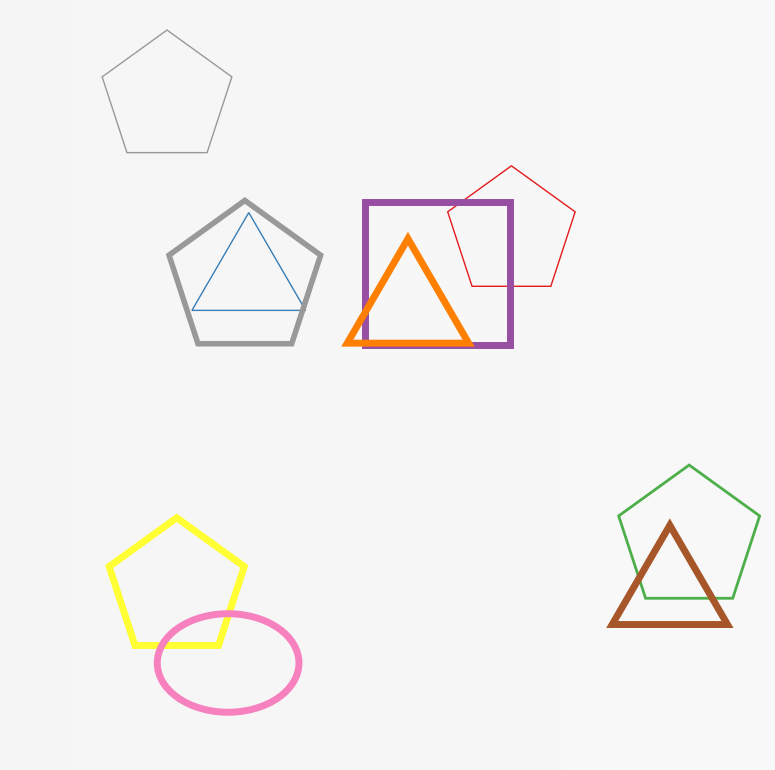[{"shape": "pentagon", "thickness": 0.5, "radius": 0.43, "center": [0.66, 0.698]}, {"shape": "triangle", "thickness": 0.5, "radius": 0.42, "center": [0.321, 0.639]}, {"shape": "pentagon", "thickness": 1, "radius": 0.48, "center": [0.889, 0.3]}, {"shape": "square", "thickness": 2.5, "radius": 0.47, "center": [0.565, 0.645]}, {"shape": "triangle", "thickness": 2.5, "radius": 0.45, "center": [0.526, 0.6]}, {"shape": "pentagon", "thickness": 2.5, "radius": 0.46, "center": [0.228, 0.236]}, {"shape": "triangle", "thickness": 2.5, "radius": 0.43, "center": [0.864, 0.232]}, {"shape": "oval", "thickness": 2.5, "radius": 0.46, "center": [0.294, 0.139]}, {"shape": "pentagon", "thickness": 2, "radius": 0.51, "center": [0.316, 0.637]}, {"shape": "pentagon", "thickness": 0.5, "radius": 0.44, "center": [0.216, 0.873]}]